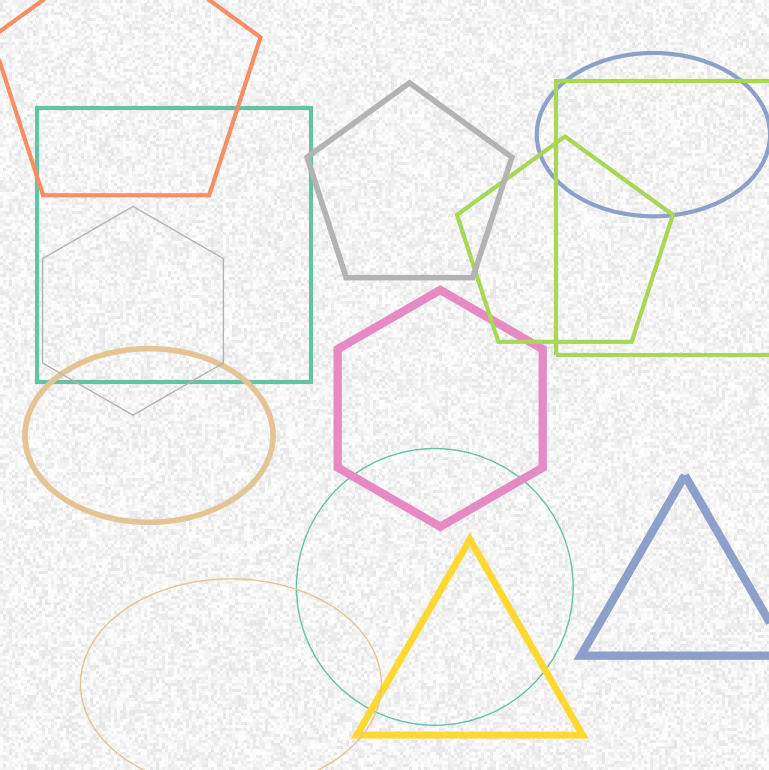[{"shape": "square", "thickness": 1.5, "radius": 0.89, "center": [0.226, 0.682]}, {"shape": "circle", "thickness": 0.5, "radius": 0.9, "center": [0.565, 0.238]}, {"shape": "pentagon", "thickness": 1.5, "radius": 0.92, "center": [0.164, 0.895]}, {"shape": "oval", "thickness": 1.5, "radius": 0.76, "center": [0.849, 0.825]}, {"shape": "triangle", "thickness": 3, "radius": 0.78, "center": [0.889, 0.227]}, {"shape": "hexagon", "thickness": 3, "radius": 0.77, "center": [0.572, 0.47]}, {"shape": "pentagon", "thickness": 1.5, "radius": 0.74, "center": [0.734, 0.675]}, {"shape": "square", "thickness": 1.5, "radius": 0.89, "center": [0.9, 0.716]}, {"shape": "triangle", "thickness": 2.5, "radius": 0.85, "center": [0.61, 0.13]}, {"shape": "oval", "thickness": 0.5, "radius": 0.98, "center": [0.3, 0.112]}, {"shape": "oval", "thickness": 2, "radius": 0.81, "center": [0.193, 0.434]}, {"shape": "pentagon", "thickness": 2, "radius": 0.7, "center": [0.532, 0.753]}, {"shape": "hexagon", "thickness": 0.5, "radius": 0.68, "center": [0.173, 0.596]}]